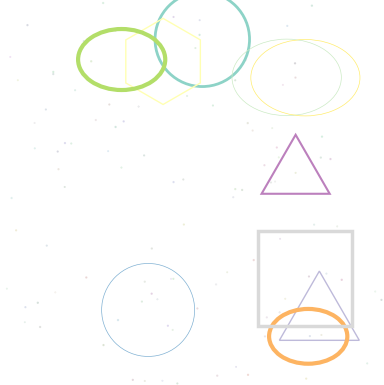[{"shape": "circle", "thickness": 2, "radius": 0.61, "center": [0.525, 0.898]}, {"shape": "hexagon", "thickness": 1, "radius": 0.56, "center": [0.424, 0.84]}, {"shape": "triangle", "thickness": 1, "radius": 0.6, "center": [0.829, 0.176]}, {"shape": "circle", "thickness": 0.5, "radius": 0.6, "center": [0.385, 0.195]}, {"shape": "oval", "thickness": 3, "radius": 0.51, "center": [0.801, 0.126]}, {"shape": "oval", "thickness": 3, "radius": 0.57, "center": [0.316, 0.845]}, {"shape": "square", "thickness": 2.5, "radius": 0.61, "center": [0.793, 0.276]}, {"shape": "triangle", "thickness": 1.5, "radius": 0.51, "center": [0.768, 0.548]}, {"shape": "oval", "thickness": 0.5, "radius": 0.71, "center": [0.745, 0.799]}, {"shape": "oval", "thickness": 0.5, "radius": 0.71, "center": [0.793, 0.798]}]